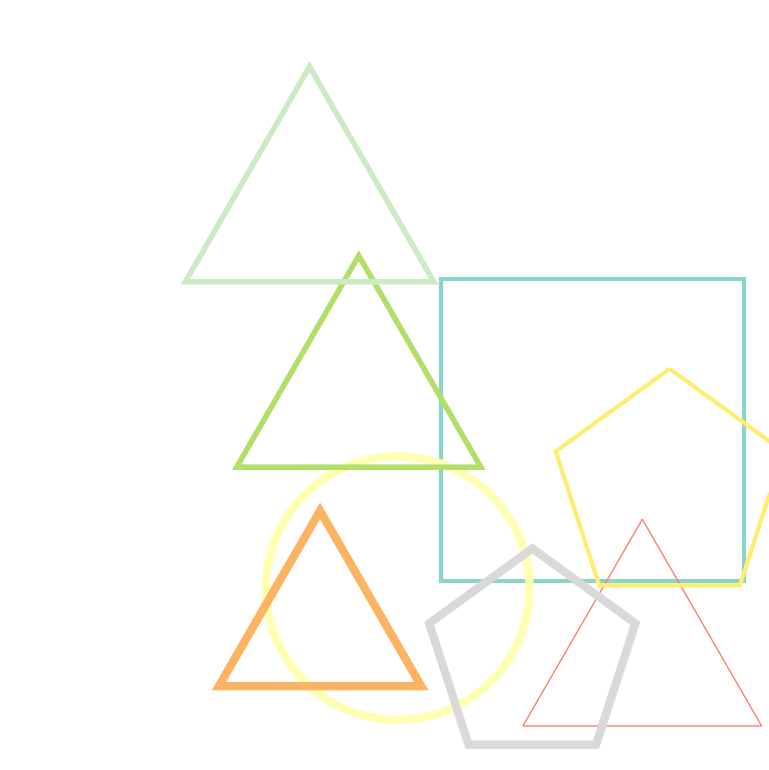[{"shape": "square", "thickness": 1.5, "radius": 0.98, "center": [0.769, 0.441]}, {"shape": "circle", "thickness": 3, "radius": 0.86, "center": [0.517, 0.236]}, {"shape": "triangle", "thickness": 0.5, "radius": 0.89, "center": [0.834, 0.147]}, {"shape": "triangle", "thickness": 3, "radius": 0.76, "center": [0.416, 0.185]}, {"shape": "triangle", "thickness": 2, "radius": 0.92, "center": [0.466, 0.485]}, {"shape": "pentagon", "thickness": 3, "radius": 0.7, "center": [0.691, 0.147]}, {"shape": "triangle", "thickness": 2, "radius": 0.93, "center": [0.402, 0.727]}, {"shape": "pentagon", "thickness": 1.5, "radius": 0.78, "center": [0.87, 0.366]}]